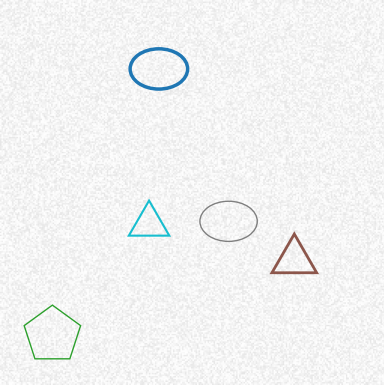[{"shape": "oval", "thickness": 2.5, "radius": 0.37, "center": [0.413, 0.821]}, {"shape": "pentagon", "thickness": 1, "radius": 0.39, "center": [0.136, 0.13]}, {"shape": "triangle", "thickness": 2, "radius": 0.34, "center": [0.764, 0.325]}, {"shape": "oval", "thickness": 1, "radius": 0.37, "center": [0.594, 0.425]}, {"shape": "triangle", "thickness": 1.5, "radius": 0.3, "center": [0.387, 0.418]}]